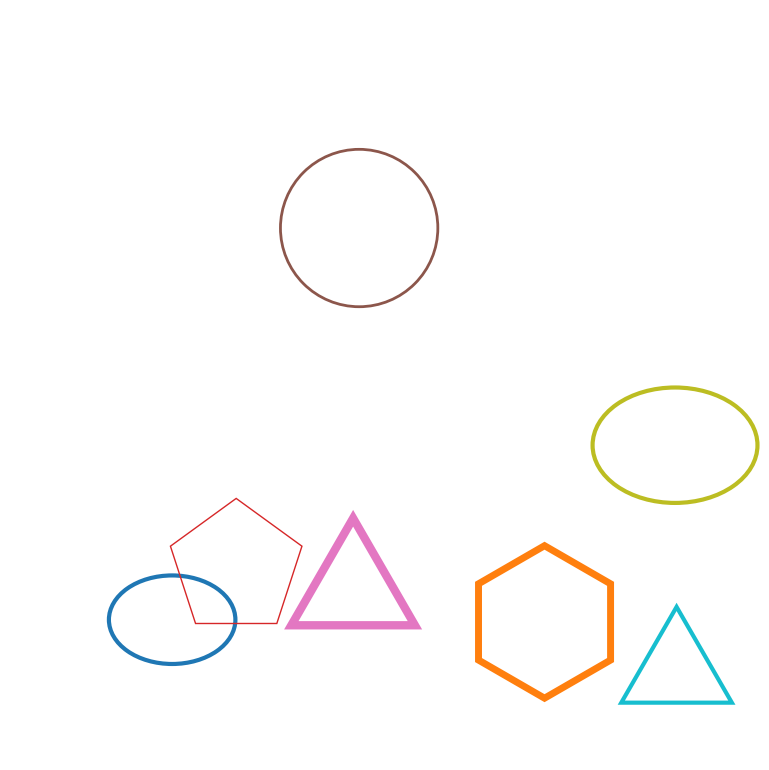[{"shape": "oval", "thickness": 1.5, "radius": 0.41, "center": [0.224, 0.195]}, {"shape": "hexagon", "thickness": 2.5, "radius": 0.5, "center": [0.707, 0.192]}, {"shape": "pentagon", "thickness": 0.5, "radius": 0.45, "center": [0.307, 0.263]}, {"shape": "circle", "thickness": 1, "radius": 0.51, "center": [0.466, 0.704]}, {"shape": "triangle", "thickness": 3, "radius": 0.46, "center": [0.459, 0.234]}, {"shape": "oval", "thickness": 1.5, "radius": 0.54, "center": [0.877, 0.422]}, {"shape": "triangle", "thickness": 1.5, "radius": 0.41, "center": [0.879, 0.129]}]